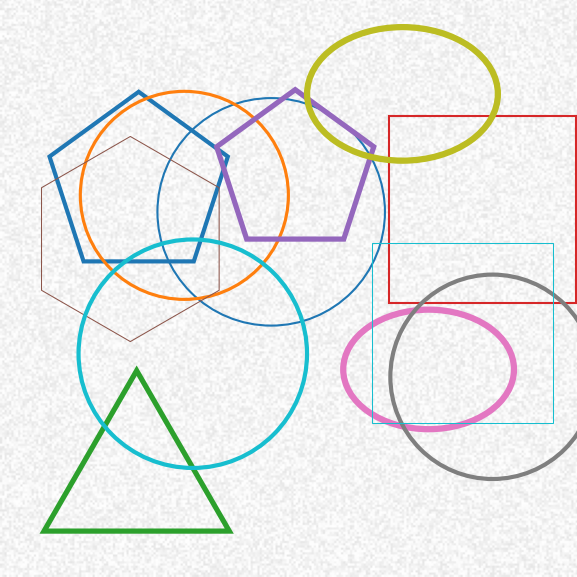[{"shape": "pentagon", "thickness": 2, "radius": 0.81, "center": [0.24, 0.678]}, {"shape": "circle", "thickness": 1, "radius": 0.98, "center": [0.47, 0.632]}, {"shape": "circle", "thickness": 1.5, "radius": 0.9, "center": [0.319, 0.661]}, {"shape": "triangle", "thickness": 2.5, "radius": 0.93, "center": [0.237, 0.172]}, {"shape": "square", "thickness": 1, "radius": 0.81, "center": [0.835, 0.636]}, {"shape": "pentagon", "thickness": 2.5, "radius": 0.72, "center": [0.511, 0.701]}, {"shape": "hexagon", "thickness": 0.5, "radius": 0.89, "center": [0.226, 0.585]}, {"shape": "oval", "thickness": 3, "radius": 0.74, "center": [0.742, 0.359]}, {"shape": "circle", "thickness": 2, "radius": 0.88, "center": [0.853, 0.347]}, {"shape": "oval", "thickness": 3, "radius": 0.83, "center": [0.697, 0.837]}, {"shape": "circle", "thickness": 2, "radius": 0.99, "center": [0.334, 0.387]}, {"shape": "square", "thickness": 0.5, "radius": 0.78, "center": [0.801, 0.422]}]